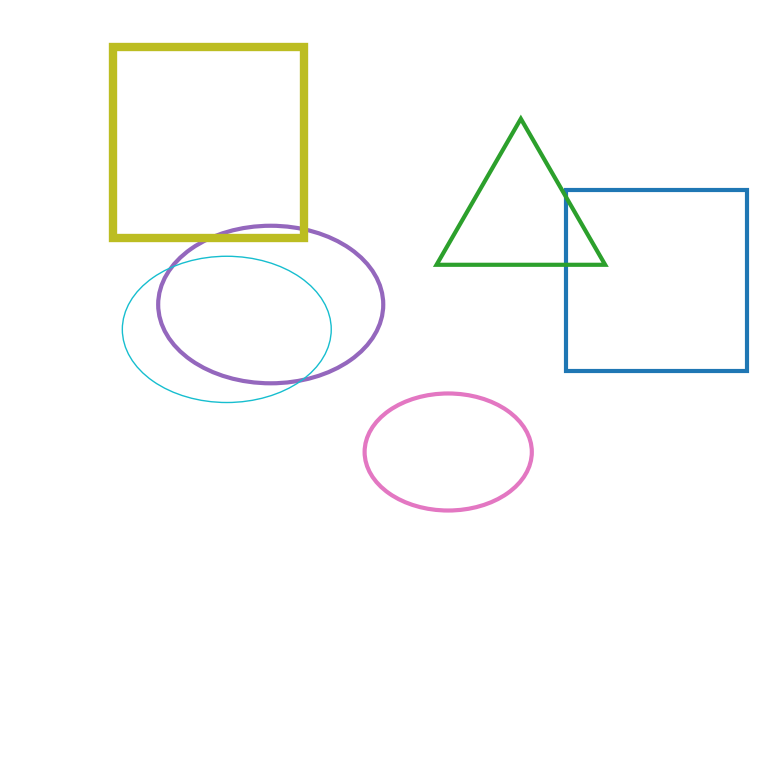[{"shape": "square", "thickness": 1.5, "radius": 0.59, "center": [0.853, 0.635]}, {"shape": "triangle", "thickness": 1.5, "radius": 0.63, "center": [0.676, 0.719]}, {"shape": "oval", "thickness": 1.5, "radius": 0.73, "center": [0.352, 0.605]}, {"shape": "oval", "thickness": 1.5, "radius": 0.54, "center": [0.582, 0.413]}, {"shape": "square", "thickness": 3, "radius": 0.62, "center": [0.271, 0.815]}, {"shape": "oval", "thickness": 0.5, "radius": 0.68, "center": [0.295, 0.572]}]